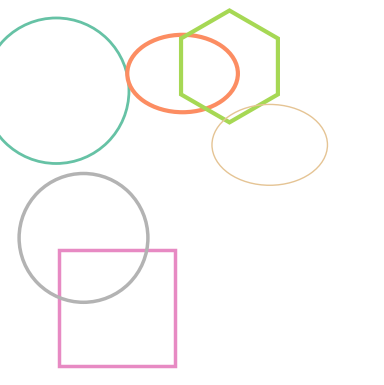[{"shape": "circle", "thickness": 2, "radius": 0.94, "center": [0.146, 0.764]}, {"shape": "oval", "thickness": 3, "radius": 0.72, "center": [0.474, 0.809]}, {"shape": "square", "thickness": 2.5, "radius": 0.75, "center": [0.303, 0.199]}, {"shape": "hexagon", "thickness": 3, "radius": 0.73, "center": [0.596, 0.827]}, {"shape": "oval", "thickness": 1, "radius": 0.75, "center": [0.701, 0.624]}, {"shape": "circle", "thickness": 2.5, "radius": 0.84, "center": [0.217, 0.382]}]